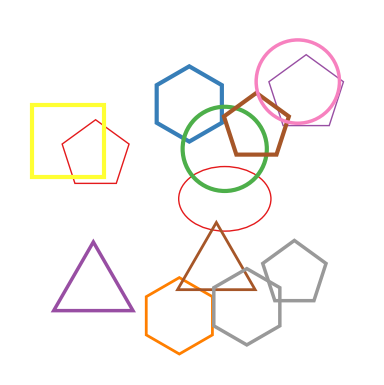[{"shape": "pentagon", "thickness": 1, "radius": 0.46, "center": [0.248, 0.598]}, {"shape": "oval", "thickness": 1, "radius": 0.6, "center": [0.584, 0.484]}, {"shape": "hexagon", "thickness": 3, "radius": 0.49, "center": [0.492, 0.73]}, {"shape": "circle", "thickness": 3, "radius": 0.55, "center": [0.584, 0.613]}, {"shape": "triangle", "thickness": 2.5, "radius": 0.59, "center": [0.242, 0.253]}, {"shape": "pentagon", "thickness": 1, "radius": 0.51, "center": [0.795, 0.756]}, {"shape": "hexagon", "thickness": 2, "radius": 0.5, "center": [0.466, 0.18]}, {"shape": "square", "thickness": 3, "radius": 0.47, "center": [0.175, 0.635]}, {"shape": "triangle", "thickness": 2, "radius": 0.58, "center": [0.562, 0.306]}, {"shape": "pentagon", "thickness": 3, "radius": 0.44, "center": [0.666, 0.67]}, {"shape": "circle", "thickness": 2.5, "radius": 0.54, "center": [0.774, 0.788]}, {"shape": "pentagon", "thickness": 2.5, "radius": 0.43, "center": [0.765, 0.289]}, {"shape": "hexagon", "thickness": 2.5, "radius": 0.5, "center": [0.641, 0.203]}]